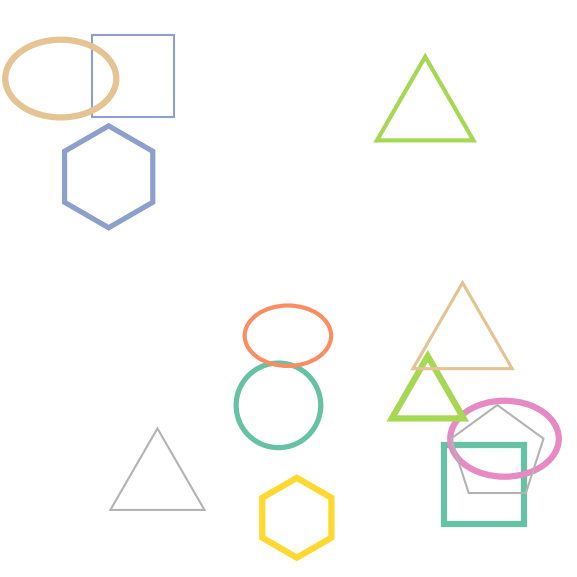[{"shape": "circle", "thickness": 2.5, "radius": 0.37, "center": [0.482, 0.297]}, {"shape": "square", "thickness": 3, "radius": 0.34, "center": [0.838, 0.16]}, {"shape": "oval", "thickness": 2, "radius": 0.37, "center": [0.499, 0.418]}, {"shape": "hexagon", "thickness": 2.5, "radius": 0.44, "center": [0.188, 0.693]}, {"shape": "square", "thickness": 1, "radius": 0.35, "center": [0.23, 0.867]}, {"shape": "oval", "thickness": 3, "radius": 0.47, "center": [0.874, 0.239]}, {"shape": "triangle", "thickness": 2, "radius": 0.48, "center": [0.736, 0.804]}, {"shape": "triangle", "thickness": 3, "radius": 0.36, "center": [0.741, 0.31]}, {"shape": "hexagon", "thickness": 3, "radius": 0.35, "center": [0.514, 0.103]}, {"shape": "triangle", "thickness": 1.5, "radius": 0.5, "center": [0.801, 0.41]}, {"shape": "oval", "thickness": 3, "radius": 0.48, "center": [0.105, 0.863]}, {"shape": "pentagon", "thickness": 1, "radius": 0.42, "center": [0.861, 0.214]}, {"shape": "triangle", "thickness": 1, "radius": 0.47, "center": [0.273, 0.163]}]